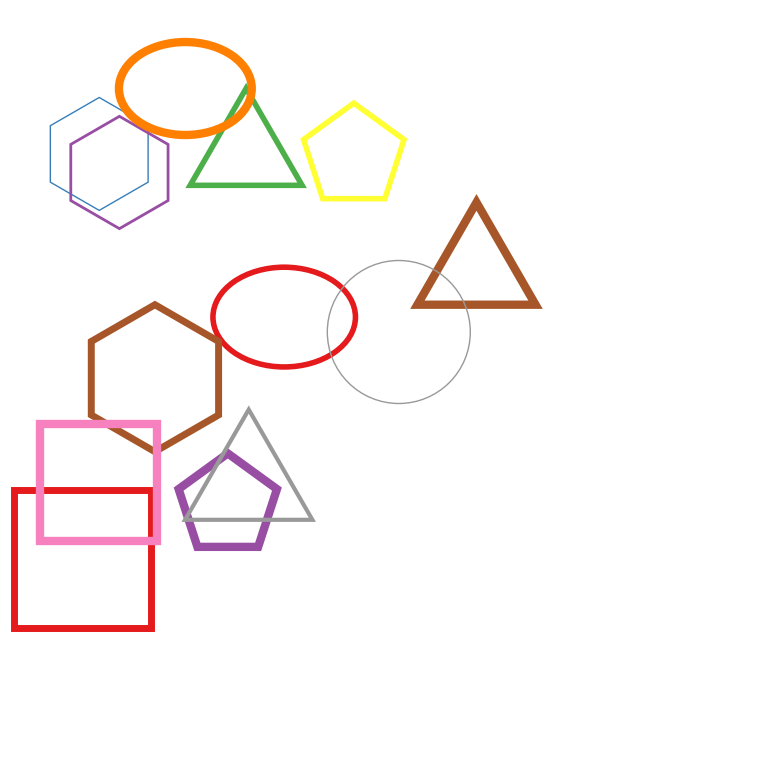[{"shape": "oval", "thickness": 2, "radius": 0.46, "center": [0.369, 0.588]}, {"shape": "square", "thickness": 2.5, "radius": 0.45, "center": [0.107, 0.274]}, {"shape": "hexagon", "thickness": 0.5, "radius": 0.37, "center": [0.129, 0.8]}, {"shape": "triangle", "thickness": 2, "radius": 0.42, "center": [0.32, 0.801]}, {"shape": "pentagon", "thickness": 3, "radius": 0.34, "center": [0.296, 0.344]}, {"shape": "hexagon", "thickness": 1, "radius": 0.36, "center": [0.155, 0.776]}, {"shape": "oval", "thickness": 3, "radius": 0.43, "center": [0.241, 0.885]}, {"shape": "pentagon", "thickness": 2, "radius": 0.34, "center": [0.459, 0.797]}, {"shape": "hexagon", "thickness": 2.5, "radius": 0.48, "center": [0.201, 0.509]}, {"shape": "triangle", "thickness": 3, "radius": 0.44, "center": [0.619, 0.649]}, {"shape": "square", "thickness": 3, "radius": 0.38, "center": [0.128, 0.373]}, {"shape": "circle", "thickness": 0.5, "radius": 0.46, "center": [0.518, 0.569]}, {"shape": "triangle", "thickness": 1.5, "radius": 0.48, "center": [0.323, 0.373]}]